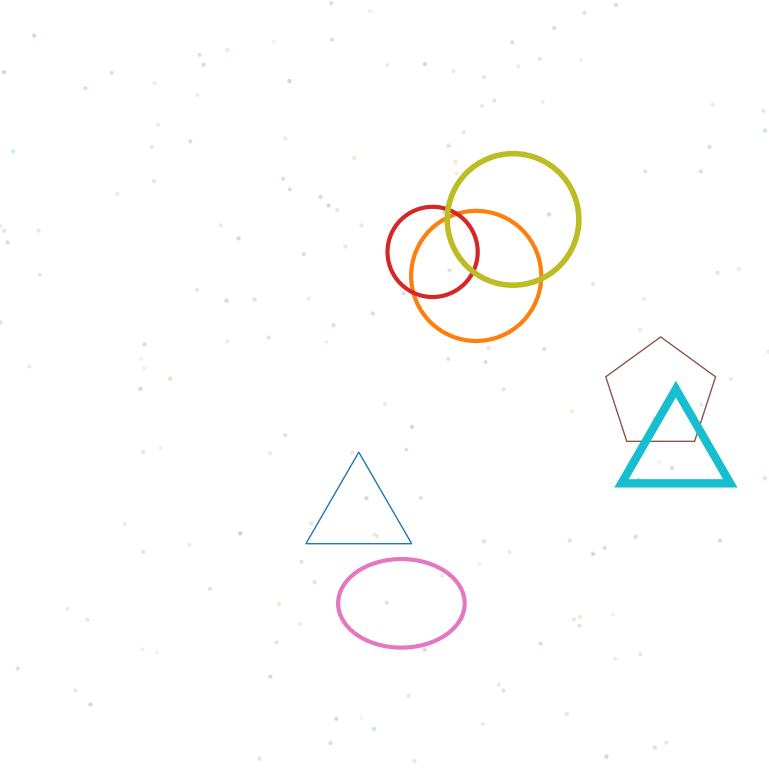[{"shape": "triangle", "thickness": 0.5, "radius": 0.4, "center": [0.466, 0.334]}, {"shape": "circle", "thickness": 1.5, "radius": 0.42, "center": [0.618, 0.642]}, {"shape": "circle", "thickness": 1.5, "radius": 0.29, "center": [0.562, 0.673]}, {"shape": "pentagon", "thickness": 0.5, "radius": 0.37, "center": [0.858, 0.487]}, {"shape": "oval", "thickness": 1.5, "radius": 0.41, "center": [0.521, 0.216]}, {"shape": "circle", "thickness": 2, "radius": 0.43, "center": [0.666, 0.715]}, {"shape": "triangle", "thickness": 3, "radius": 0.41, "center": [0.878, 0.413]}]